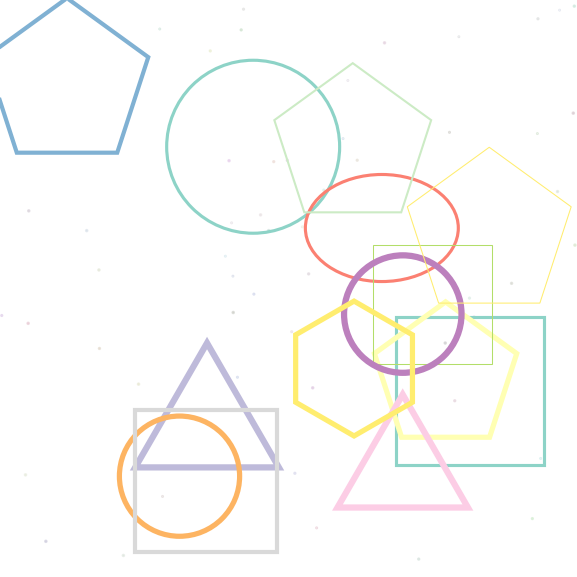[{"shape": "square", "thickness": 1.5, "radius": 0.64, "center": [0.814, 0.322]}, {"shape": "circle", "thickness": 1.5, "radius": 0.75, "center": [0.438, 0.745]}, {"shape": "pentagon", "thickness": 2.5, "radius": 0.65, "center": [0.772, 0.347]}, {"shape": "triangle", "thickness": 3, "radius": 0.72, "center": [0.359, 0.262]}, {"shape": "oval", "thickness": 1.5, "radius": 0.66, "center": [0.661, 0.604]}, {"shape": "pentagon", "thickness": 2, "radius": 0.74, "center": [0.116, 0.854]}, {"shape": "circle", "thickness": 2.5, "radius": 0.52, "center": [0.311, 0.175]}, {"shape": "square", "thickness": 0.5, "radius": 0.52, "center": [0.749, 0.472]}, {"shape": "triangle", "thickness": 3, "radius": 0.65, "center": [0.697, 0.186]}, {"shape": "square", "thickness": 2, "radius": 0.61, "center": [0.357, 0.166]}, {"shape": "circle", "thickness": 3, "radius": 0.51, "center": [0.697, 0.455]}, {"shape": "pentagon", "thickness": 1, "radius": 0.71, "center": [0.611, 0.747]}, {"shape": "hexagon", "thickness": 2.5, "radius": 0.58, "center": [0.613, 0.361]}, {"shape": "pentagon", "thickness": 0.5, "radius": 0.75, "center": [0.847, 0.595]}]